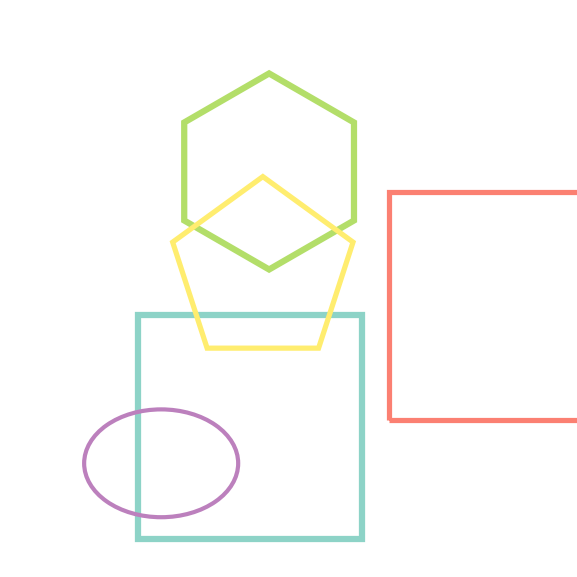[{"shape": "square", "thickness": 3, "radius": 0.97, "center": [0.433, 0.26]}, {"shape": "square", "thickness": 2.5, "radius": 0.99, "center": [0.872, 0.47]}, {"shape": "hexagon", "thickness": 3, "radius": 0.85, "center": [0.466, 0.702]}, {"shape": "oval", "thickness": 2, "radius": 0.67, "center": [0.279, 0.197]}, {"shape": "pentagon", "thickness": 2.5, "radius": 0.82, "center": [0.455, 0.529]}]